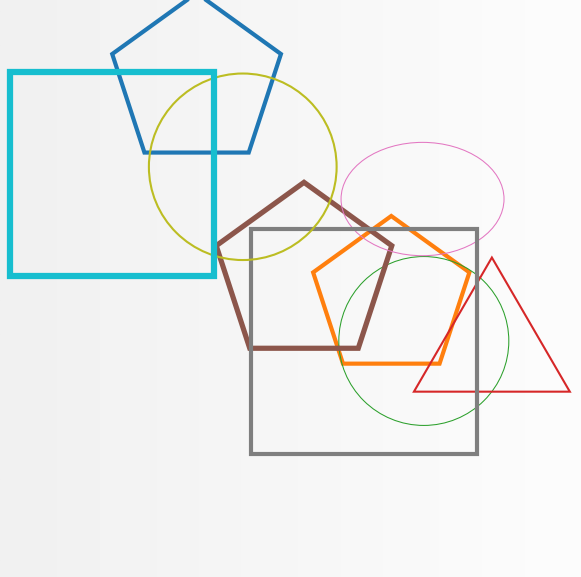[{"shape": "pentagon", "thickness": 2, "radius": 0.76, "center": [0.338, 0.858]}, {"shape": "pentagon", "thickness": 2, "radius": 0.71, "center": [0.673, 0.484]}, {"shape": "circle", "thickness": 0.5, "radius": 0.73, "center": [0.729, 0.409]}, {"shape": "triangle", "thickness": 1, "radius": 0.77, "center": [0.846, 0.398]}, {"shape": "pentagon", "thickness": 2.5, "radius": 0.79, "center": [0.523, 0.525]}, {"shape": "oval", "thickness": 0.5, "radius": 0.7, "center": [0.727, 0.654]}, {"shape": "square", "thickness": 2, "radius": 0.98, "center": [0.626, 0.408]}, {"shape": "circle", "thickness": 1, "radius": 0.81, "center": [0.418, 0.71]}, {"shape": "square", "thickness": 3, "radius": 0.88, "center": [0.193, 0.698]}]